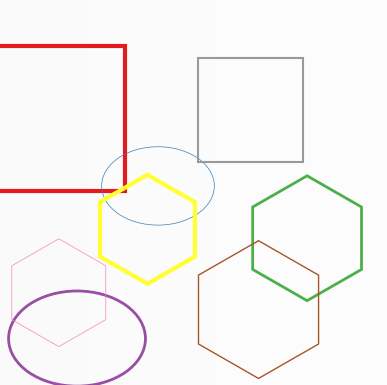[{"shape": "square", "thickness": 3, "radius": 0.95, "center": [0.133, 0.692]}, {"shape": "oval", "thickness": 0.5, "radius": 0.73, "center": [0.408, 0.517]}, {"shape": "hexagon", "thickness": 2, "radius": 0.81, "center": [0.793, 0.381]}, {"shape": "oval", "thickness": 2, "radius": 0.88, "center": [0.199, 0.121]}, {"shape": "hexagon", "thickness": 3, "radius": 0.71, "center": [0.381, 0.404]}, {"shape": "hexagon", "thickness": 1, "radius": 0.89, "center": [0.667, 0.196]}, {"shape": "hexagon", "thickness": 0.5, "radius": 0.7, "center": [0.152, 0.24]}, {"shape": "square", "thickness": 1.5, "radius": 0.67, "center": [0.646, 0.715]}]